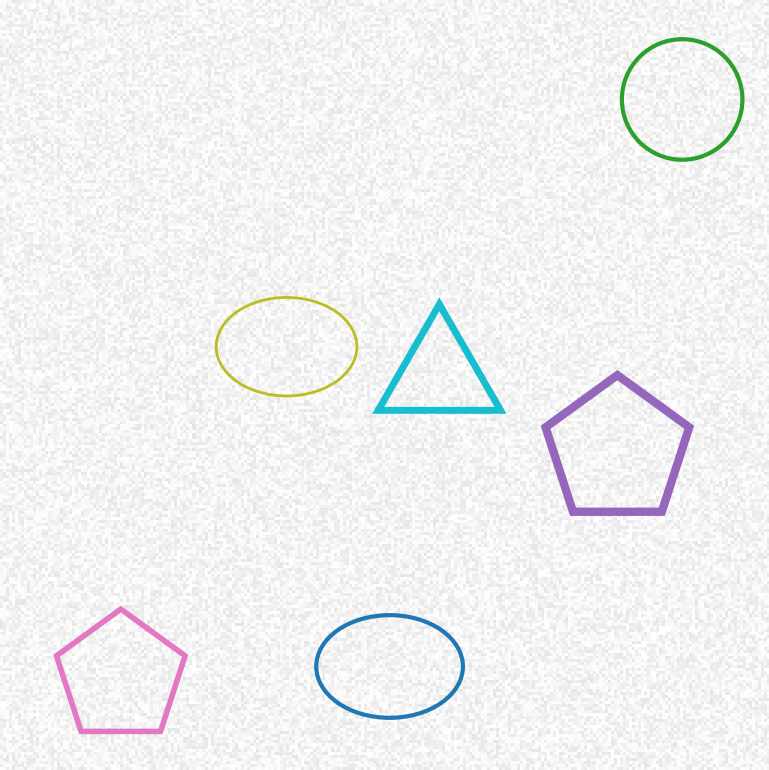[{"shape": "oval", "thickness": 1.5, "radius": 0.48, "center": [0.506, 0.134]}, {"shape": "circle", "thickness": 1.5, "radius": 0.39, "center": [0.886, 0.871]}, {"shape": "pentagon", "thickness": 3, "radius": 0.49, "center": [0.802, 0.415]}, {"shape": "pentagon", "thickness": 2, "radius": 0.44, "center": [0.157, 0.121]}, {"shape": "oval", "thickness": 1, "radius": 0.46, "center": [0.372, 0.55]}, {"shape": "triangle", "thickness": 2.5, "radius": 0.46, "center": [0.571, 0.513]}]